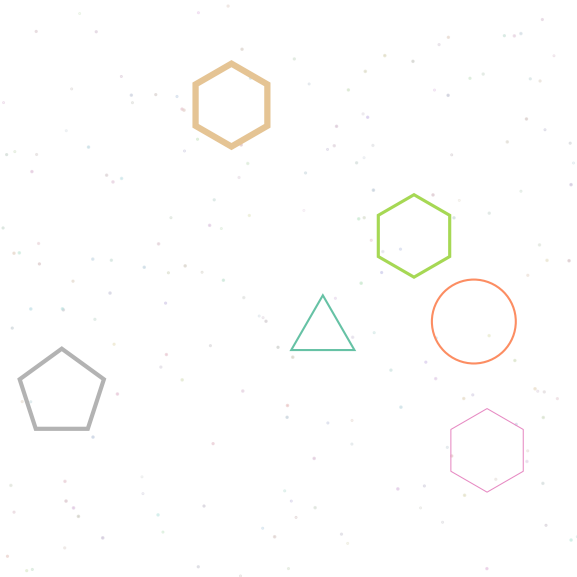[{"shape": "triangle", "thickness": 1, "radius": 0.32, "center": [0.559, 0.425]}, {"shape": "circle", "thickness": 1, "radius": 0.36, "center": [0.821, 0.442]}, {"shape": "hexagon", "thickness": 0.5, "radius": 0.36, "center": [0.843, 0.219]}, {"shape": "hexagon", "thickness": 1.5, "radius": 0.36, "center": [0.717, 0.591]}, {"shape": "hexagon", "thickness": 3, "radius": 0.36, "center": [0.401, 0.817]}, {"shape": "pentagon", "thickness": 2, "radius": 0.38, "center": [0.107, 0.319]}]